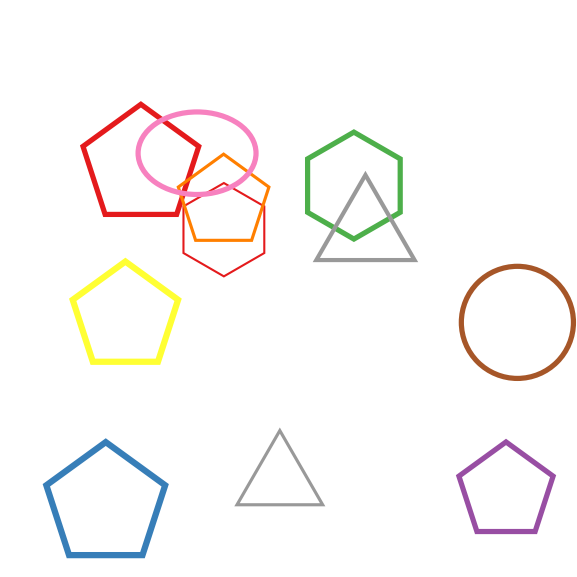[{"shape": "hexagon", "thickness": 1, "radius": 0.4, "center": [0.388, 0.601]}, {"shape": "pentagon", "thickness": 2.5, "radius": 0.53, "center": [0.244, 0.713]}, {"shape": "pentagon", "thickness": 3, "radius": 0.54, "center": [0.183, 0.125]}, {"shape": "hexagon", "thickness": 2.5, "radius": 0.46, "center": [0.613, 0.678]}, {"shape": "pentagon", "thickness": 2.5, "radius": 0.43, "center": [0.876, 0.148]}, {"shape": "pentagon", "thickness": 1.5, "radius": 0.41, "center": [0.387, 0.65]}, {"shape": "pentagon", "thickness": 3, "radius": 0.48, "center": [0.217, 0.45]}, {"shape": "circle", "thickness": 2.5, "radius": 0.49, "center": [0.896, 0.441]}, {"shape": "oval", "thickness": 2.5, "radius": 0.51, "center": [0.341, 0.734]}, {"shape": "triangle", "thickness": 1.5, "radius": 0.43, "center": [0.485, 0.168]}, {"shape": "triangle", "thickness": 2, "radius": 0.49, "center": [0.633, 0.598]}]